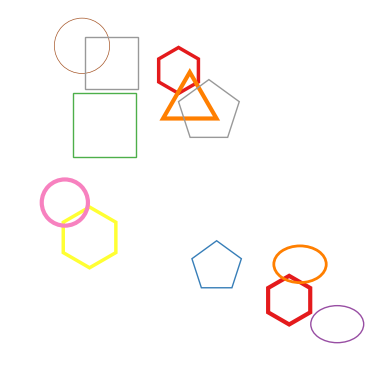[{"shape": "hexagon", "thickness": 3, "radius": 0.32, "center": [0.751, 0.22]}, {"shape": "hexagon", "thickness": 2.5, "radius": 0.3, "center": [0.464, 0.817]}, {"shape": "pentagon", "thickness": 1, "radius": 0.34, "center": [0.563, 0.307]}, {"shape": "square", "thickness": 1, "radius": 0.41, "center": [0.271, 0.675]}, {"shape": "oval", "thickness": 1, "radius": 0.34, "center": [0.876, 0.158]}, {"shape": "oval", "thickness": 2, "radius": 0.34, "center": [0.779, 0.314]}, {"shape": "triangle", "thickness": 3, "radius": 0.4, "center": [0.493, 0.732]}, {"shape": "hexagon", "thickness": 2.5, "radius": 0.39, "center": [0.233, 0.383]}, {"shape": "circle", "thickness": 0.5, "radius": 0.36, "center": [0.213, 0.881]}, {"shape": "circle", "thickness": 3, "radius": 0.3, "center": [0.168, 0.474]}, {"shape": "pentagon", "thickness": 1, "radius": 0.41, "center": [0.543, 0.71]}, {"shape": "square", "thickness": 1, "radius": 0.34, "center": [0.29, 0.837]}]